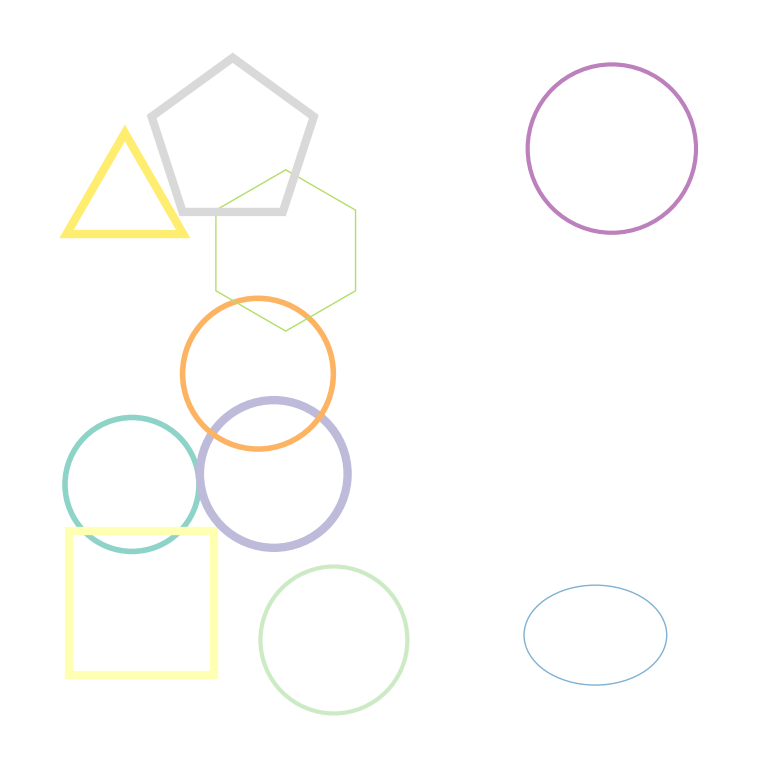[{"shape": "circle", "thickness": 2, "radius": 0.43, "center": [0.171, 0.371]}, {"shape": "square", "thickness": 3, "radius": 0.47, "center": [0.184, 0.217]}, {"shape": "circle", "thickness": 3, "radius": 0.48, "center": [0.356, 0.384]}, {"shape": "oval", "thickness": 0.5, "radius": 0.46, "center": [0.773, 0.175]}, {"shape": "circle", "thickness": 2, "radius": 0.49, "center": [0.335, 0.515]}, {"shape": "hexagon", "thickness": 0.5, "radius": 0.52, "center": [0.371, 0.675]}, {"shape": "pentagon", "thickness": 3, "radius": 0.55, "center": [0.302, 0.814]}, {"shape": "circle", "thickness": 1.5, "radius": 0.55, "center": [0.795, 0.807]}, {"shape": "circle", "thickness": 1.5, "radius": 0.48, "center": [0.434, 0.169]}, {"shape": "triangle", "thickness": 3, "radius": 0.44, "center": [0.162, 0.74]}]